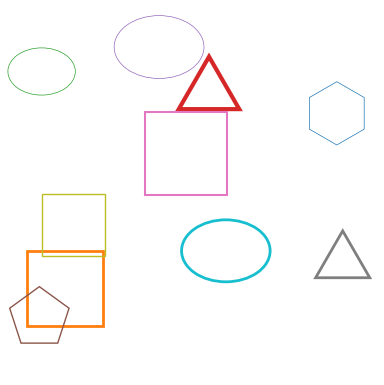[{"shape": "hexagon", "thickness": 0.5, "radius": 0.41, "center": [0.875, 0.706]}, {"shape": "square", "thickness": 2, "radius": 0.49, "center": [0.169, 0.251]}, {"shape": "oval", "thickness": 0.5, "radius": 0.44, "center": [0.108, 0.814]}, {"shape": "triangle", "thickness": 3, "radius": 0.45, "center": [0.543, 0.762]}, {"shape": "oval", "thickness": 0.5, "radius": 0.58, "center": [0.413, 0.878]}, {"shape": "pentagon", "thickness": 1, "radius": 0.41, "center": [0.102, 0.174]}, {"shape": "square", "thickness": 1.5, "radius": 0.54, "center": [0.483, 0.602]}, {"shape": "triangle", "thickness": 2, "radius": 0.41, "center": [0.89, 0.319]}, {"shape": "square", "thickness": 1, "radius": 0.41, "center": [0.192, 0.416]}, {"shape": "oval", "thickness": 2, "radius": 0.58, "center": [0.587, 0.349]}]